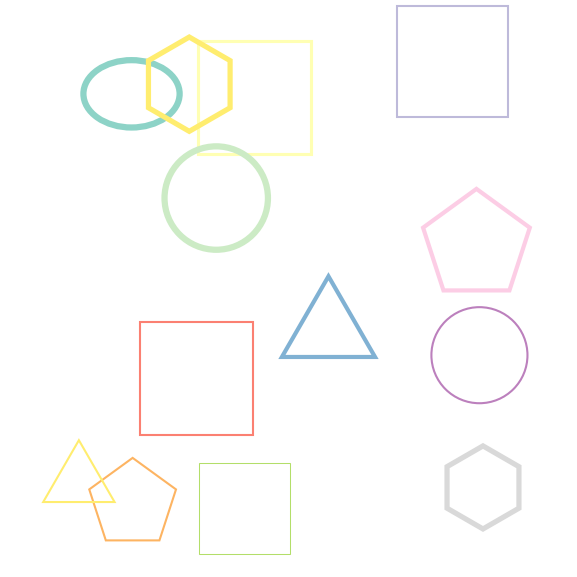[{"shape": "oval", "thickness": 3, "radius": 0.42, "center": [0.228, 0.837]}, {"shape": "square", "thickness": 1.5, "radius": 0.49, "center": [0.441, 0.83]}, {"shape": "square", "thickness": 1, "radius": 0.48, "center": [0.784, 0.893]}, {"shape": "square", "thickness": 1, "radius": 0.49, "center": [0.34, 0.343]}, {"shape": "triangle", "thickness": 2, "radius": 0.47, "center": [0.569, 0.428]}, {"shape": "pentagon", "thickness": 1, "radius": 0.39, "center": [0.23, 0.127]}, {"shape": "square", "thickness": 0.5, "radius": 0.39, "center": [0.423, 0.118]}, {"shape": "pentagon", "thickness": 2, "radius": 0.49, "center": [0.825, 0.575]}, {"shape": "hexagon", "thickness": 2.5, "radius": 0.36, "center": [0.836, 0.155]}, {"shape": "circle", "thickness": 1, "radius": 0.42, "center": [0.83, 0.384]}, {"shape": "circle", "thickness": 3, "radius": 0.45, "center": [0.374, 0.656]}, {"shape": "triangle", "thickness": 1, "radius": 0.36, "center": [0.137, 0.166]}, {"shape": "hexagon", "thickness": 2.5, "radius": 0.41, "center": [0.328, 0.853]}]